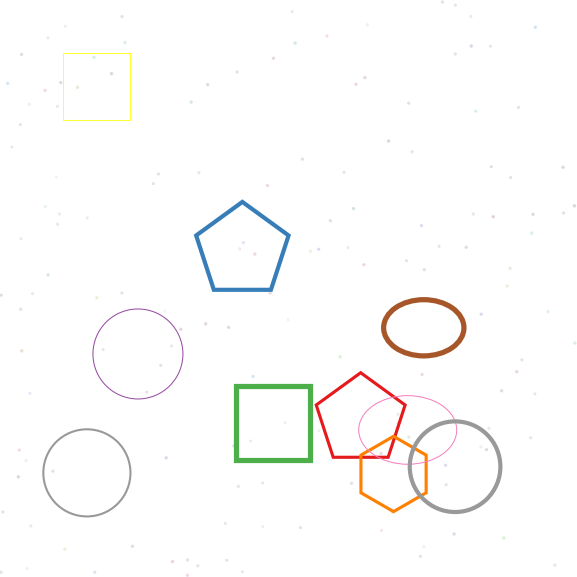[{"shape": "pentagon", "thickness": 1.5, "radius": 0.4, "center": [0.625, 0.273]}, {"shape": "pentagon", "thickness": 2, "radius": 0.42, "center": [0.42, 0.565]}, {"shape": "square", "thickness": 2.5, "radius": 0.32, "center": [0.472, 0.267]}, {"shape": "circle", "thickness": 0.5, "radius": 0.39, "center": [0.239, 0.386]}, {"shape": "hexagon", "thickness": 1.5, "radius": 0.33, "center": [0.681, 0.178]}, {"shape": "square", "thickness": 0.5, "radius": 0.29, "center": [0.167, 0.849]}, {"shape": "oval", "thickness": 2.5, "radius": 0.35, "center": [0.734, 0.432]}, {"shape": "oval", "thickness": 0.5, "radius": 0.42, "center": [0.706, 0.255]}, {"shape": "circle", "thickness": 1, "radius": 0.38, "center": [0.15, 0.18]}, {"shape": "circle", "thickness": 2, "radius": 0.39, "center": [0.788, 0.191]}]